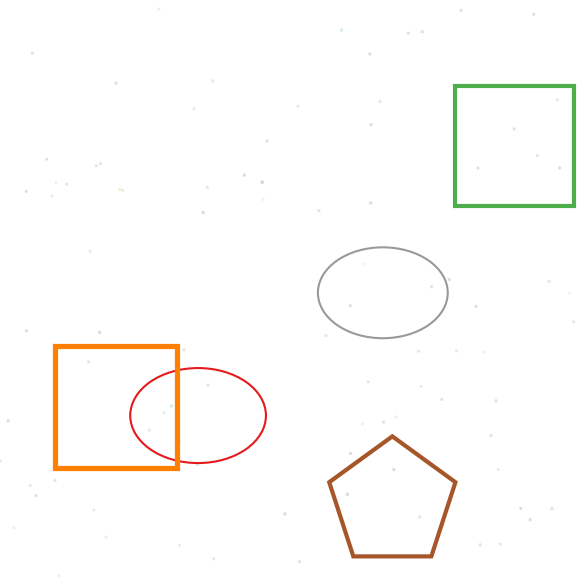[{"shape": "oval", "thickness": 1, "radius": 0.59, "center": [0.343, 0.28]}, {"shape": "square", "thickness": 2, "radius": 0.52, "center": [0.891, 0.746]}, {"shape": "square", "thickness": 2.5, "radius": 0.53, "center": [0.201, 0.294]}, {"shape": "pentagon", "thickness": 2, "radius": 0.57, "center": [0.679, 0.129]}, {"shape": "oval", "thickness": 1, "radius": 0.56, "center": [0.663, 0.492]}]